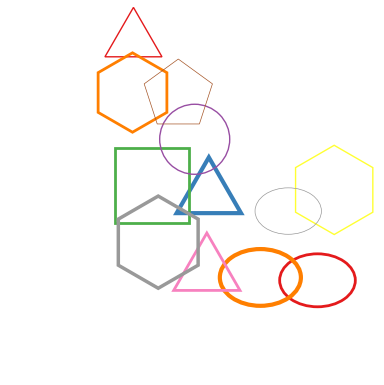[{"shape": "oval", "thickness": 2, "radius": 0.49, "center": [0.825, 0.272]}, {"shape": "triangle", "thickness": 1, "radius": 0.43, "center": [0.347, 0.895]}, {"shape": "triangle", "thickness": 3, "radius": 0.48, "center": [0.542, 0.495]}, {"shape": "square", "thickness": 2, "radius": 0.48, "center": [0.394, 0.518]}, {"shape": "circle", "thickness": 1, "radius": 0.45, "center": [0.506, 0.638]}, {"shape": "hexagon", "thickness": 2, "radius": 0.52, "center": [0.344, 0.76]}, {"shape": "oval", "thickness": 3, "radius": 0.53, "center": [0.676, 0.279]}, {"shape": "hexagon", "thickness": 1, "radius": 0.58, "center": [0.868, 0.507]}, {"shape": "pentagon", "thickness": 0.5, "radius": 0.47, "center": [0.463, 0.753]}, {"shape": "triangle", "thickness": 2, "radius": 0.5, "center": [0.537, 0.295]}, {"shape": "hexagon", "thickness": 2.5, "radius": 0.6, "center": [0.411, 0.371]}, {"shape": "oval", "thickness": 0.5, "radius": 0.43, "center": [0.749, 0.452]}]